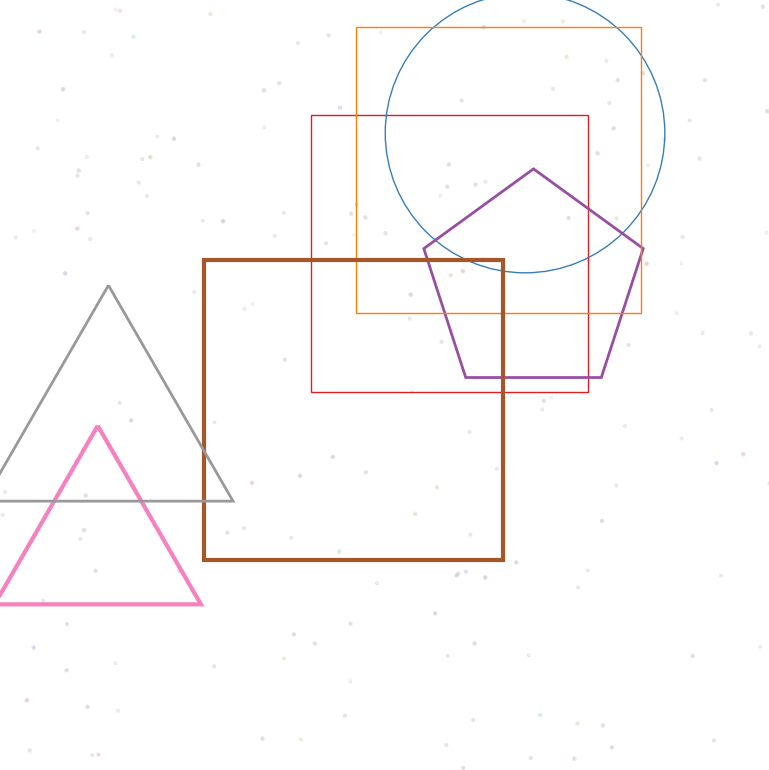[{"shape": "square", "thickness": 0.5, "radius": 0.9, "center": [0.584, 0.671]}, {"shape": "circle", "thickness": 0.5, "radius": 0.91, "center": [0.682, 0.827]}, {"shape": "pentagon", "thickness": 1, "radius": 0.75, "center": [0.693, 0.631]}, {"shape": "square", "thickness": 0.5, "radius": 0.93, "center": [0.647, 0.779]}, {"shape": "square", "thickness": 1.5, "radius": 0.97, "center": [0.459, 0.468]}, {"shape": "triangle", "thickness": 1.5, "radius": 0.77, "center": [0.127, 0.292]}, {"shape": "triangle", "thickness": 1, "radius": 0.93, "center": [0.141, 0.443]}]